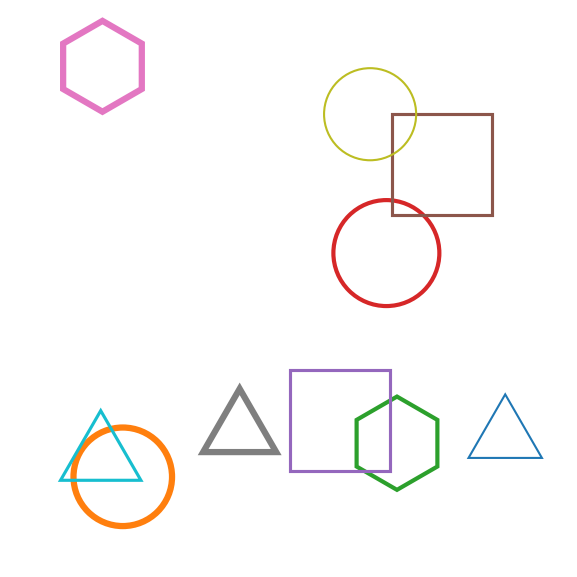[{"shape": "triangle", "thickness": 1, "radius": 0.37, "center": [0.875, 0.243]}, {"shape": "circle", "thickness": 3, "radius": 0.43, "center": [0.213, 0.174]}, {"shape": "hexagon", "thickness": 2, "radius": 0.4, "center": [0.687, 0.232]}, {"shape": "circle", "thickness": 2, "radius": 0.46, "center": [0.669, 0.561]}, {"shape": "square", "thickness": 1.5, "radius": 0.44, "center": [0.589, 0.271]}, {"shape": "square", "thickness": 1.5, "radius": 0.43, "center": [0.766, 0.714]}, {"shape": "hexagon", "thickness": 3, "radius": 0.39, "center": [0.177, 0.884]}, {"shape": "triangle", "thickness": 3, "radius": 0.37, "center": [0.415, 0.253]}, {"shape": "circle", "thickness": 1, "radius": 0.4, "center": [0.641, 0.801]}, {"shape": "triangle", "thickness": 1.5, "radius": 0.4, "center": [0.174, 0.208]}]